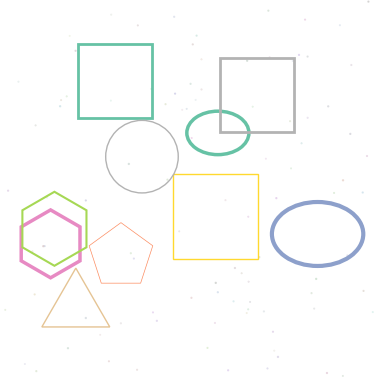[{"shape": "square", "thickness": 2, "radius": 0.48, "center": [0.3, 0.79]}, {"shape": "oval", "thickness": 2.5, "radius": 0.4, "center": [0.566, 0.655]}, {"shape": "pentagon", "thickness": 0.5, "radius": 0.43, "center": [0.314, 0.335]}, {"shape": "oval", "thickness": 3, "radius": 0.59, "center": [0.825, 0.392]}, {"shape": "hexagon", "thickness": 2.5, "radius": 0.44, "center": [0.131, 0.367]}, {"shape": "hexagon", "thickness": 1.5, "radius": 0.48, "center": [0.141, 0.406]}, {"shape": "square", "thickness": 1, "radius": 0.55, "center": [0.56, 0.438]}, {"shape": "triangle", "thickness": 1, "radius": 0.51, "center": [0.197, 0.202]}, {"shape": "circle", "thickness": 1, "radius": 0.47, "center": [0.369, 0.593]}, {"shape": "square", "thickness": 2, "radius": 0.48, "center": [0.667, 0.754]}]